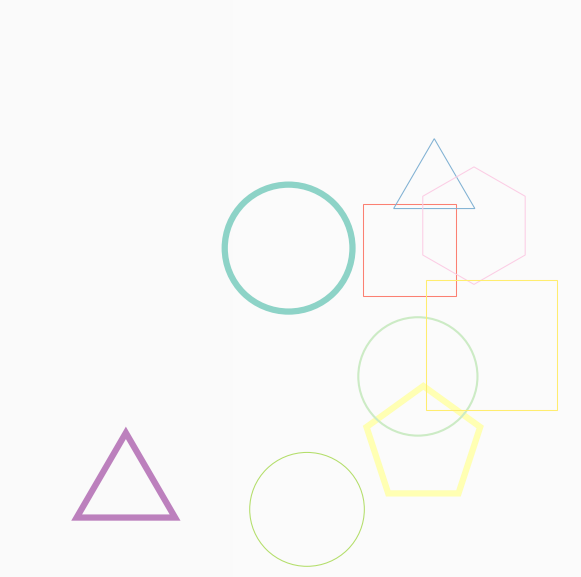[{"shape": "circle", "thickness": 3, "radius": 0.55, "center": [0.497, 0.57]}, {"shape": "pentagon", "thickness": 3, "radius": 0.51, "center": [0.728, 0.228]}, {"shape": "square", "thickness": 0.5, "radius": 0.4, "center": [0.705, 0.566]}, {"shape": "triangle", "thickness": 0.5, "radius": 0.4, "center": [0.747, 0.678]}, {"shape": "circle", "thickness": 0.5, "radius": 0.49, "center": [0.528, 0.117]}, {"shape": "hexagon", "thickness": 0.5, "radius": 0.51, "center": [0.815, 0.608]}, {"shape": "triangle", "thickness": 3, "radius": 0.49, "center": [0.217, 0.152]}, {"shape": "circle", "thickness": 1, "radius": 0.51, "center": [0.719, 0.347]}, {"shape": "square", "thickness": 0.5, "radius": 0.56, "center": [0.846, 0.402]}]